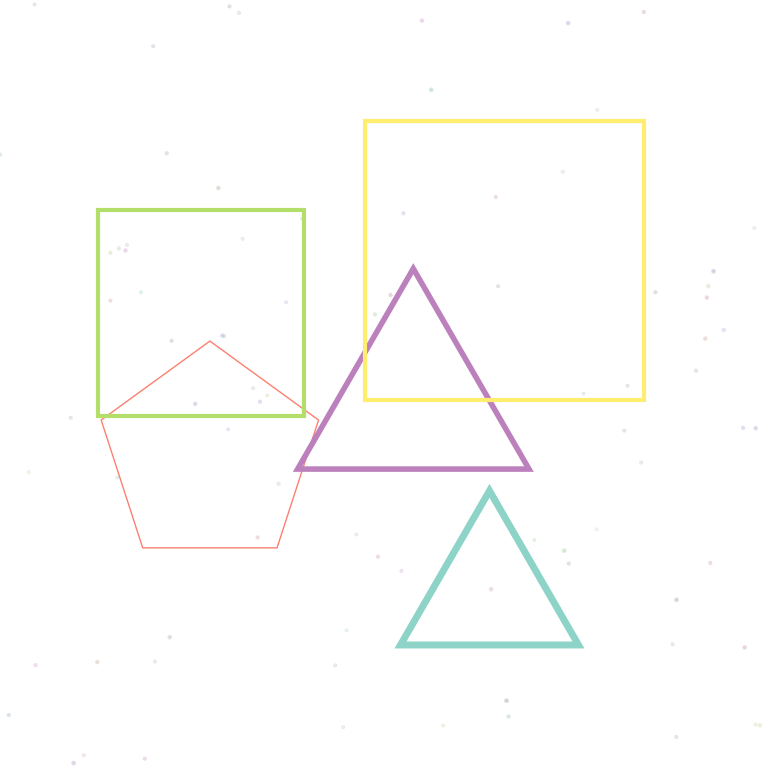[{"shape": "triangle", "thickness": 2.5, "radius": 0.67, "center": [0.636, 0.229]}, {"shape": "pentagon", "thickness": 0.5, "radius": 0.74, "center": [0.273, 0.409]}, {"shape": "square", "thickness": 1.5, "radius": 0.67, "center": [0.261, 0.594]}, {"shape": "triangle", "thickness": 2, "radius": 0.87, "center": [0.537, 0.478]}, {"shape": "square", "thickness": 1.5, "radius": 0.9, "center": [0.656, 0.662]}]